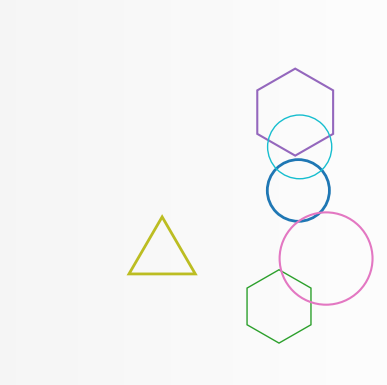[{"shape": "circle", "thickness": 2, "radius": 0.4, "center": [0.77, 0.505]}, {"shape": "hexagon", "thickness": 1, "radius": 0.48, "center": [0.72, 0.204]}, {"shape": "hexagon", "thickness": 1.5, "radius": 0.57, "center": [0.762, 0.709]}, {"shape": "circle", "thickness": 1.5, "radius": 0.6, "center": [0.841, 0.328]}, {"shape": "triangle", "thickness": 2, "radius": 0.49, "center": [0.418, 0.338]}, {"shape": "circle", "thickness": 1, "radius": 0.41, "center": [0.773, 0.618]}]